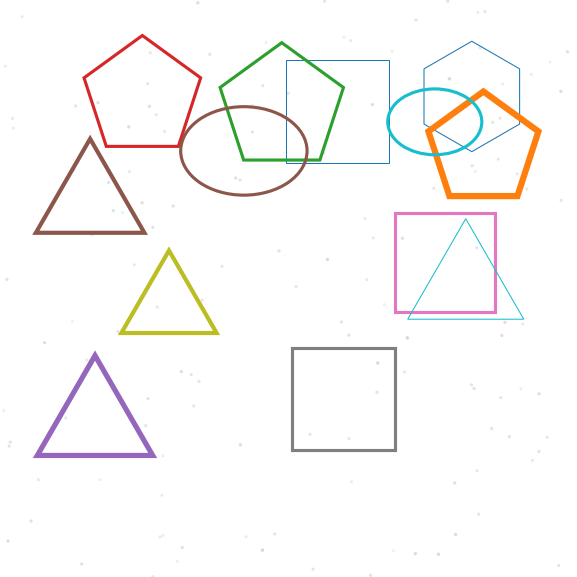[{"shape": "hexagon", "thickness": 0.5, "radius": 0.48, "center": [0.817, 0.832]}, {"shape": "square", "thickness": 0.5, "radius": 0.44, "center": [0.584, 0.806]}, {"shape": "pentagon", "thickness": 3, "radius": 0.5, "center": [0.837, 0.741]}, {"shape": "pentagon", "thickness": 1.5, "radius": 0.56, "center": [0.488, 0.813]}, {"shape": "pentagon", "thickness": 1.5, "radius": 0.53, "center": [0.246, 0.832]}, {"shape": "triangle", "thickness": 2.5, "radius": 0.58, "center": [0.165, 0.268]}, {"shape": "triangle", "thickness": 2, "radius": 0.54, "center": [0.156, 0.65]}, {"shape": "oval", "thickness": 1.5, "radius": 0.55, "center": [0.422, 0.738]}, {"shape": "square", "thickness": 1.5, "radius": 0.43, "center": [0.771, 0.545]}, {"shape": "square", "thickness": 1.5, "radius": 0.45, "center": [0.596, 0.308]}, {"shape": "triangle", "thickness": 2, "radius": 0.48, "center": [0.293, 0.47]}, {"shape": "oval", "thickness": 1.5, "radius": 0.41, "center": [0.753, 0.788]}, {"shape": "triangle", "thickness": 0.5, "radius": 0.58, "center": [0.806, 0.504]}]